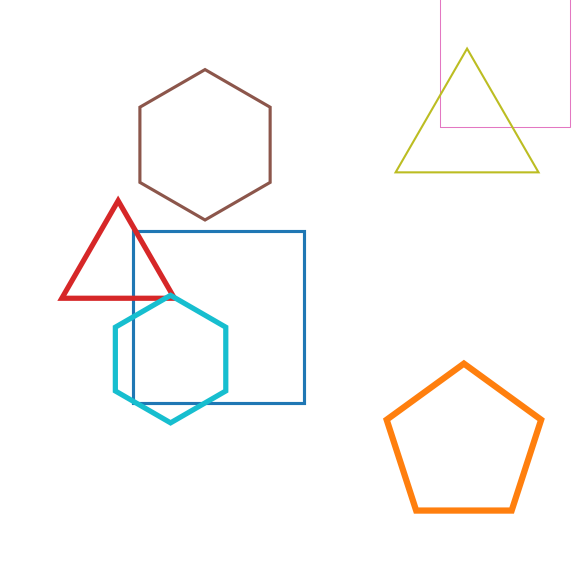[{"shape": "square", "thickness": 1.5, "radius": 0.74, "center": [0.378, 0.45]}, {"shape": "pentagon", "thickness": 3, "radius": 0.7, "center": [0.803, 0.229]}, {"shape": "triangle", "thickness": 2.5, "radius": 0.56, "center": [0.205, 0.539]}, {"shape": "hexagon", "thickness": 1.5, "radius": 0.65, "center": [0.355, 0.748]}, {"shape": "square", "thickness": 0.5, "radius": 0.56, "center": [0.874, 0.892]}, {"shape": "triangle", "thickness": 1, "radius": 0.71, "center": [0.809, 0.772]}, {"shape": "hexagon", "thickness": 2.5, "radius": 0.55, "center": [0.295, 0.377]}]